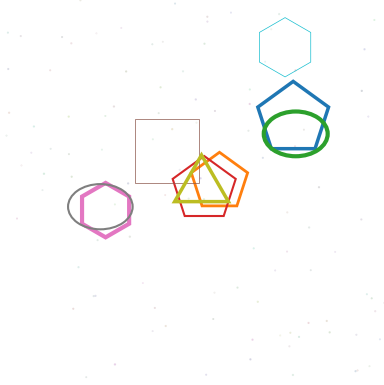[{"shape": "pentagon", "thickness": 2.5, "radius": 0.48, "center": [0.762, 0.692]}, {"shape": "pentagon", "thickness": 2, "radius": 0.38, "center": [0.57, 0.527]}, {"shape": "oval", "thickness": 3, "radius": 0.42, "center": [0.768, 0.652]}, {"shape": "pentagon", "thickness": 1.5, "radius": 0.43, "center": [0.53, 0.509]}, {"shape": "square", "thickness": 0.5, "radius": 0.42, "center": [0.434, 0.607]}, {"shape": "hexagon", "thickness": 3, "radius": 0.35, "center": [0.274, 0.454]}, {"shape": "oval", "thickness": 1.5, "radius": 0.42, "center": [0.261, 0.463]}, {"shape": "triangle", "thickness": 2.5, "radius": 0.4, "center": [0.523, 0.517]}, {"shape": "hexagon", "thickness": 0.5, "radius": 0.38, "center": [0.74, 0.877]}]